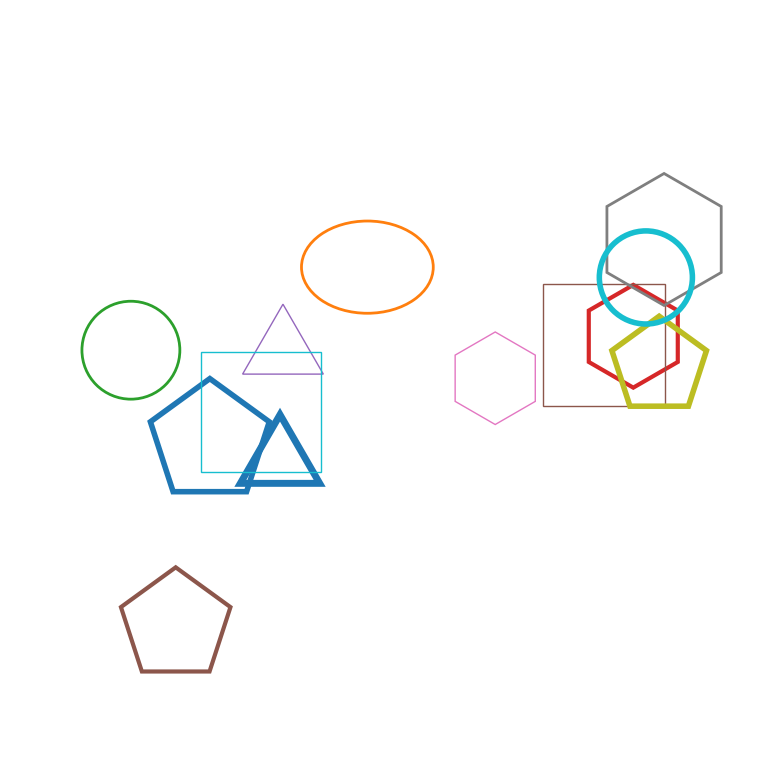[{"shape": "triangle", "thickness": 2.5, "radius": 0.3, "center": [0.364, 0.402]}, {"shape": "pentagon", "thickness": 2, "radius": 0.41, "center": [0.273, 0.427]}, {"shape": "oval", "thickness": 1, "radius": 0.43, "center": [0.477, 0.653]}, {"shape": "circle", "thickness": 1, "radius": 0.32, "center": [0.17, 0.545]}, {"shape": "hexagon", "thickness": 1.5, "radius": 0.33, "center": [0.822, 0.563]}, {"shape": "triangle", "thickness": 0.5, "radius": 0.3, "center": [0.367, 0.544]}, {"shape": "pentagon", "thickness": 1.5, "radius": 0.37, "center": [0.228, 0.188]}, {"shape": "square", "thickness": 0.5, "radius": 0.4, "center": [0.784, 0.552]}, {"shape": "hexagon", "thickness": 0.5, "radius": 0.3, "center": [0.643, 0.509]}, {"shape": "hexagon", "thickness": 1, "radius": 0.43, "center": [0.862, 0.689]}, {"shape": "pentagon", "thickness": 2, "radius": 0.32, "center": [0.856, 0.525]}, {"shape": "circle", "thickness": 2, "radius": 0.3, "center": [0.839, 0.64]}, {"shape": "square", "thickness": 0.5, "radius": 0.39, "center": [0.339, 0.464]}]